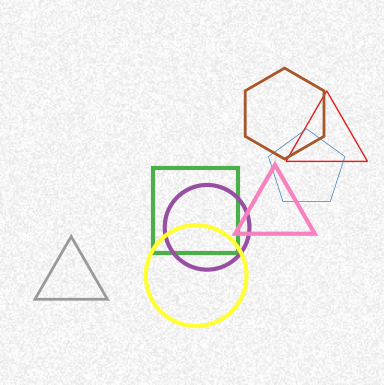[{"shape": "triangle", "thickness": 1, "radius": 0.61, "center": [0.849, 0.642]}, {"shape": "pentagon", "thickness": 0.5, "radius": 0.52, "center": [0.796, 0.561]}, {"shape": "square", "thickness": 3, "radius": 0.55, "center": [0.507, 0.453]}, {"shape": "circle", "thickness": 3, "radius": 0.55, "center": [0.538, 0.41]}, {"shape": "circle", "thickness": 3, "radius": 0.65, "center": [0.51, 0.284]}, {"shape": "hexagon", "thickness": 2, "radius": 0.59, "center": [0.739, 0.705]}, {"shape": "triangle", "thickness": 3, "radius": 0.6, "center": [0.714, 0.453]}, {"shape": "triangle", "thickness": 2, "radius": 0.54, "center": [0.185, 0.277]}]